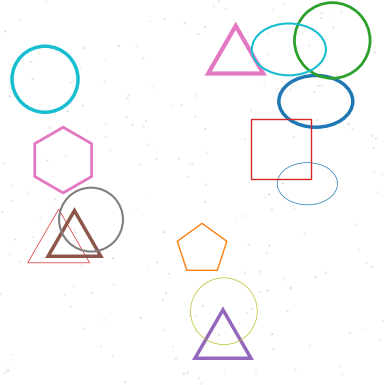[{"shape": "oval", "thickness": 0.5, "radius": 0.39, "center": [0.798, 0.523]}, {"shape": "oval", "thickness": 2.5, "radius": 0.48, "center": [0.82, 0.737]}, {"shape": "pentagon", "thickness": 1, "radius": 0.34, "center": [0.525, 0.352]}, {"shape": "circle", "thickness": 2, "radius": 0.49, "center": [0.863, 0.895]}, {"shape": "triangle", "thickness": 0.5, "radius": 0.46, "center": [0.152, 0.364]}, {"shape": "square", "thickness": 1, "radius": 0.39, "center": [0.73, 0.614]}, {"shape": "triangle", "thickness": 2.5, "radius": 0.42, "center": [0.579, 0.111]}, {"shape": "triangle", "thickness": 2.5, "radius": 0.39, "center": [0.193, 0.374]}, {"shape": "triangle", "thickness": 3, "radius": 0.41, "center": [0.612, 0.85]}, {"shape": "hexagon", "thickness": 2, "radius": 0.43, "center": [0.164, 0.584]}, {"shape": "circle", "thickness": 1.5, "radius": 0.41, "center": [0.236, 0.43]}, {"shape": "circle", "thickness": 0.5, "radius": 0.43, "center": [0.581, 0.192]}, {"shape": "circle", "thickness": 2.5, "radius": 0.43, "center": [0.117, 0.794]}, {"shape": "oval", "thickness": 1.5, "radius": 0.48, "center": [0.75, 0.872]}]